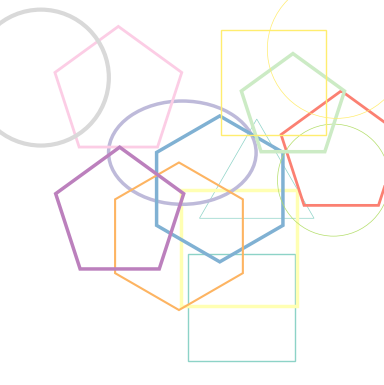[{"shape": "square", "thickness": 1, "radius": 0.7, "center": [0.627, 0.202]}, {"shape": "triangle", "thickness": 0.5, "radius": 0.86, "center": [0.667, 0.519]}, {"shape": "square", "thickness": 2.5, "radius": 0.75, "center": [0.62, 0.357]}, {"shape": "oval", "thickness": 2.5, "radius": 0.96, "center": [0.474, 0.603]}, {"shape": "pentagon", "thickness": 2, "radius": 0.82, "center": [0.886, 0.6]}, {"shape": "hexagon", "thickness": 2.5, "radius": 0.95, "center": [0.571, 0.509]}, {"shape": "hexagon", "thickness": 1.5, "radius": 0.96, "center": [0.465, 0.386]}, {"shape": "circle", "thickness": 0.5, "radius": 0.73, "center": [0.866, 0.532]}, {"shape": "pentagon", "thickness": 2, "radius": 0.87, "center": [0.307, 0.758]}, {"shape": "circle", "thickness": 3, "radius": 0.88, "center": [0.106, 0.798]}, {"shape": "pentagon", "thickness": 2.5, "radius": 0.87, "center": [0.311, 0.443]}, {"shape": "pentagon", "thickness": 2.5, "radius": 0.7, "center": [0.761, 0.72]}, {"shape": "square", "thickness": 1, "radius": 0.68, "center": [0.711, 0.785]}, {"shape": "circle", "thickness": 0.5, "radius": 0.9, "center": [0.874, 0.873]}]